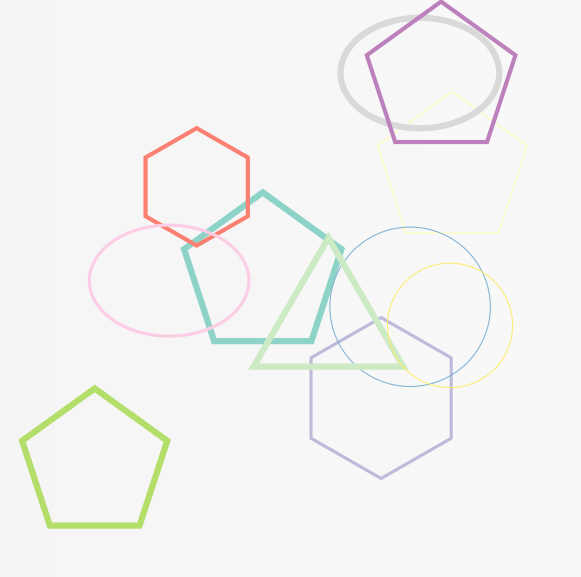[{"shape": "pentagon", "thickness": 3, "radius": 0.71, "center": [0.452, 0.524]}, {"shape": "pentagon", "thickness": 0.5, "radius": 0.68, "center": [0.778, 0.705]}, {"shape": "hexagon", "thickness": 1.5, "radius": 0.7, "center": [0.656, 0.31]}, {"shape": "hexagon", "thickness": 2, "radius": 0.51, "center": [0.338, 0.676]}, {"shape": "circle", "thickness": 0.5, "radius": 0.69, "center": [0.706, 0.468]}, {"shape": "pentagon", "thickness": 3, "radius": 0.66, "center": [0.163, 0.195]}, {"shape": "oval", "thickness": 1.5, "radius": 0.69, "center": [0.291, 0.513]}, {"shape": "oval", "thickness": 3, "radius": 0.68, "center": [0.722, 0.873]}, {"shape": "pentagon", "thickness": 2, "radius": 0.67, "center": [0.759, 0.862]}, {"shape": "triangle", "thickness": 3, "radius": 0.74, "center": [0.565, 0.439]}, {"shape": "circle", "thickness": 0.5, "radius": 0.54, "center": [0.774, 0.436]}]